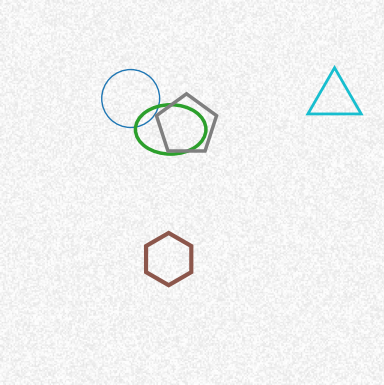[{"shape": "circle", "thickness": 1, "radius": 0.38, "center": [0.339, 0.744]}, {"shape": "oval", "thickness": 2.5, "radius": 0.46, "center": [0.443, 0.664]}, {"shape": "hexagon", "thickness": 3, "radius": 0.34, "center": [0.438, 0.327]}, {"shape": "pentagon", "thickness": 2.5, "radius": 0.41, "center": [0.484, 0.674]}, {"shape": "triangle", "thickness": 2, "radius": 0.4, "center": [0.869, 0.744]}]